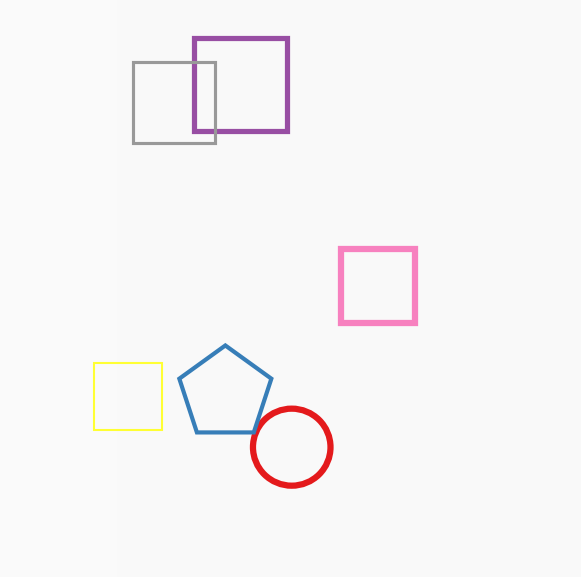[{"shape": "circle", "thickness": 3, "radius": 0.33, "center": [0.502, 0.225]}, {"shape": "pentagon", "thickness": 2, "radius": 0.42, "center": [0.388, 0.318]}, {"shape": "square", "thickness": 2.5, "radius": 0.4, "center": [0.414, 0.852]}, {"shape": "square", "thickness": 1, "radius": 0.29, "center": [0.22, 0.313]}, {"shape": "square", "thickness": 3, "radius": 0.32, "center": [0.651, 0.505]}, {"shape": "square", "thickness": 1.5, "radius": 0.35, "center": [0.299, 0.822]}]